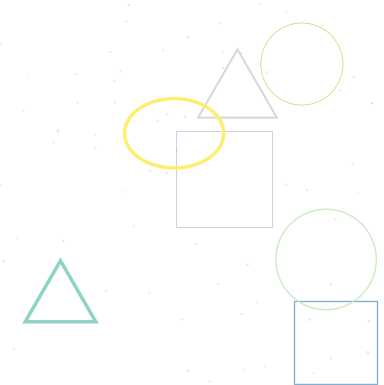[{"shape": "triangle", "thickness": 2.5, "radius": 0.53, "center": [0.157, 0.217]}, {"shape": "square", "thickness": 0.5, "radius": 0.62, "center": [0.582, 0.536]}, {"shape": "square", "thickness": 1, "radius": 0.54, "center": [0.871, 0.11]}, {"shape": "circle", "thickness": 0.5, "radius": 0.53, "center": [0.784, 0.834]}, {"shape": "triangle", "thickness": 1.5, "radius": 0.59, "center": [0.617, 0.754]}, {"shape": "circle", "thickness": 1, "radius": 0.65, "center": [0.847, 0.326]}, {"shape": "oval", "thickness": 2.5, "radius": 0.64, "center": [0.452, 0.654]}]